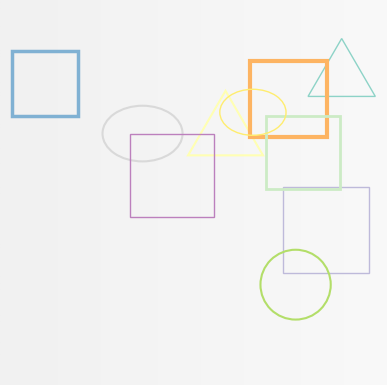[{"shape": "triangle", "thickness": 1, "radius": 0.5, "center": [0.882, 0.8]}, {"shape": "triangle", "thickness": 1.5, "radius": 0.56, "center": [0.582, 0.652]}, {"shape": "square", "thickness": 1, "radius": 0.56, "center": [0.842, 0.401]}, {"shape": "square", "thickness": 2.5, "radius": 0.43, "center": [0.116, 0.783]}, {"shape": "square", "thickness": 3, "radius": 0.5, "center": [0.745, 0.742]}, {"shape": "circle", "thickness": 1.5, "radius": 0.45, "center": [0.763, 0.261]}, {"shape": "oval", "thickness": 1.5, "radius": 0.52, "center": [0.368, 0.653]}, {"shape": "square", "thickness": 1, "radius": 0.54, "center": [0.444, 0.544]}, {"shape": "square", "thickness": 2, "radius": 0.47, "center": [0.782, 0.603]}, {"shape": "oval", "thickness": 1, "radius": 0.43, "center": [0.653, 0.708]}]